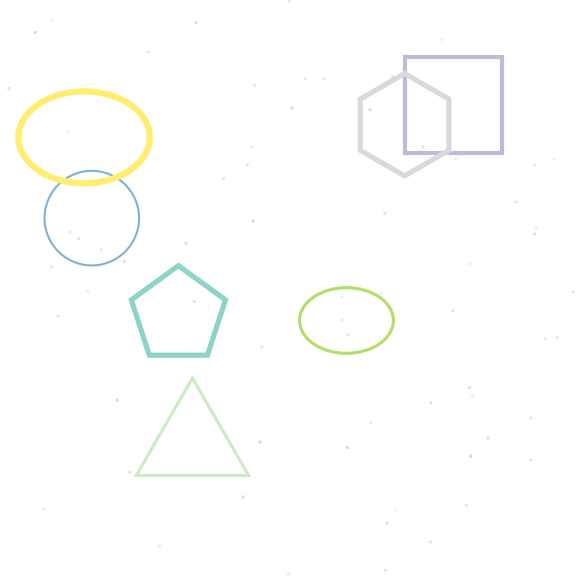[{"shape": "pentagon", "thickness": 2.5, "radius": 0.43, "center": [0.309, 0.453]}, {"shape": "square", "thickness": 2, "radius": 0.42, "center": [0.786, 0.817]}, {"shape": "circle", "thickness": 1, "radius": 0.41, "center": [0.159, 0.621]}, {"shape": "oval", "thickness": 1.5, "radius": 0.41, "center": [0.6, 0.444]}, {"shape": "hexagon", "thickness": 2.5, "radius": 0.44, "center": [0.701, 0.783]}, {"shape": "triangle", "thickness": 1.5, "radius": 0.56, "center": [0.333, 0.232]}, {"shape": "oval", "thickness": 3, "radius": 0.57, "center": [0.146, 0.761]}]